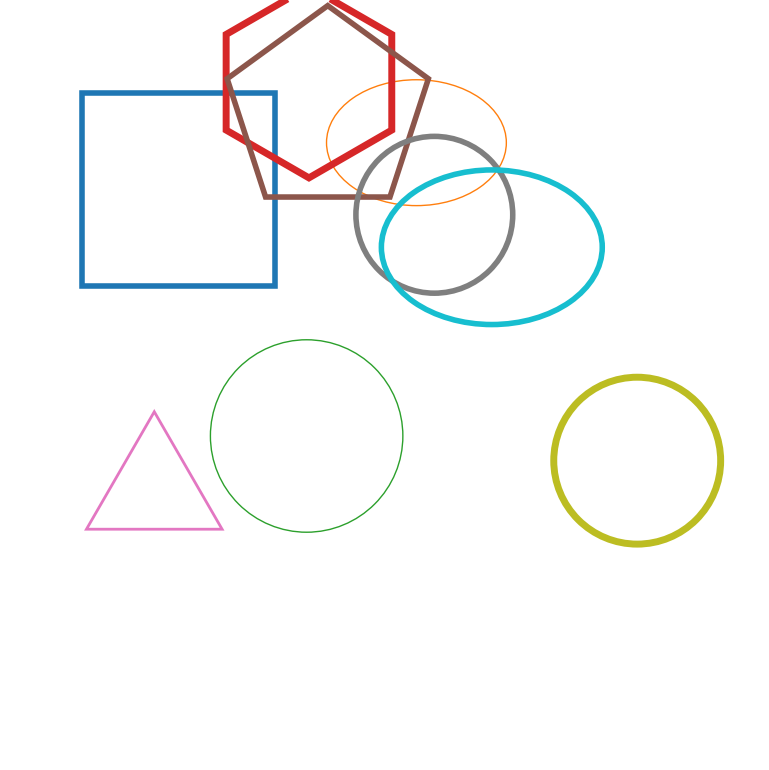[{"shape": "square", "thickness": 2, "radius": 0.63, "center": [0.232, 0.755]}, {"shape": "oval", "thickness": 0.5, "radius": 0.58, "center": [0.541, 0.815]}, {"shape": "circle", "thickness": 0.5, "radius": 0.62, "center": [0.398, 0.434]}, {"shape": "hexagon", "thickness": 2.5, "radius": 0.62, "center": [0.401, 0.893]}, {"shape": "pentagon", "thickness": 2, "radius": 0.69, "center": [0.426, 0.855]}, {"shape": "triangle", "thickness": 1, "radius": 0.51, "center": [0.2, 0.364]}, {"shape": "circle", "thickness": 2, "radius": 0.51, "center": [0.564, 0.721]}, {"shape": "circle", "thickness": 2.5, "radius": 0.54, "center": [0.828, 0.402]}, {"shape": "oval", "thickness": 2, "radius": 0.72, "center": [0.639, 0.679]}]